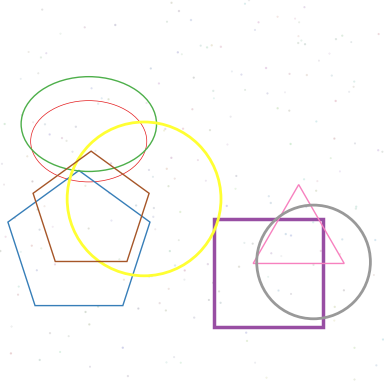[{"shape": "oval", "thickness": 0.5, "radius": 0.75, "center": [0.23, 0.633]}, {"shape": "pentagon", "thickness": 1, "radius": 0.97, "center": [0.205, 0.363]}, {"shape": "oval", "thickness": 1, "radius": 0.88, "center": [0.231, 0.678]}, {"shape": "square", "thickness": 2.5, "radius": 0.7, "center": [0.697, 0.29]}, {"shape": "circle", "thickness": 2, "radius": 1.0, "center": [0.374, 0.483]}, {"shape": "pentagon", "thickness": 1, "radius": 0.79, "center": [0.237, 0.449]}, {"shape": "triangle", "thickness": 1, "radius": 0.68, "center": [0.776, 0.384]}, {"shape": "circle", "thickness": 2, "radius": 0.74, "center": [0.814, 0.32]}]